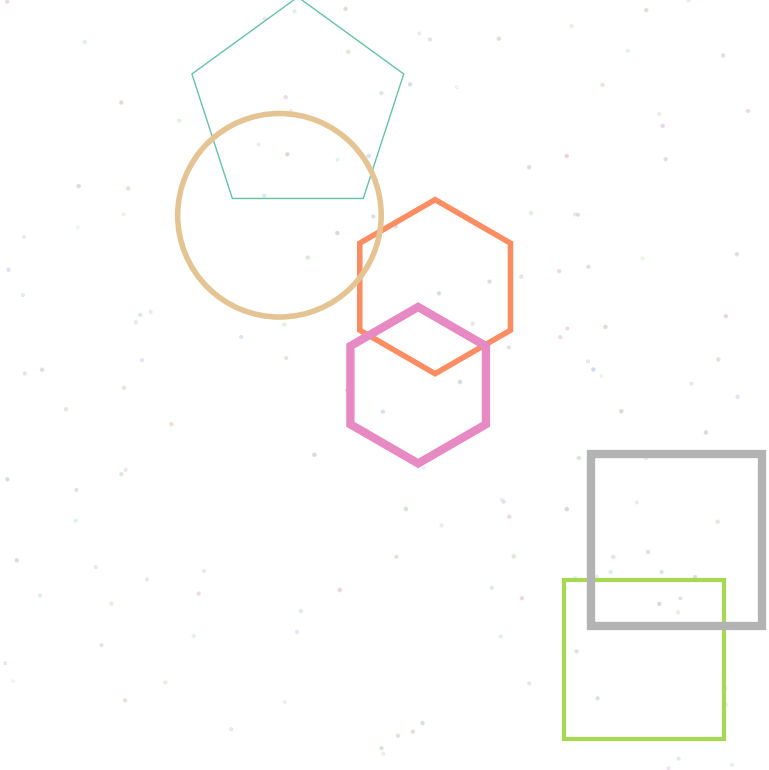[{"shape": "pentagon", "thickness": 0.5, "radius": 0.72, "center": [0.387, 0.859]}, {"shape": "hexagon", "thickness": 2, "radius": 0.57, "center": [0.565, 0.628]}, {"shape": "hexagon", "thickness": 3, "radius": 0.51, "center": [0.543, 0.5]}, {"shape": "square", "thickness": 1.5, "radius": 0.52, "center": [0.836, 0.143]}, {"shape": "circle", "thickness": 2, "radius": 0.66, "center": [0.363, 0.72]}, {"shape": "square", "thickness": 3, "radius": 0.56, "center": [0.879, 0.299]}]